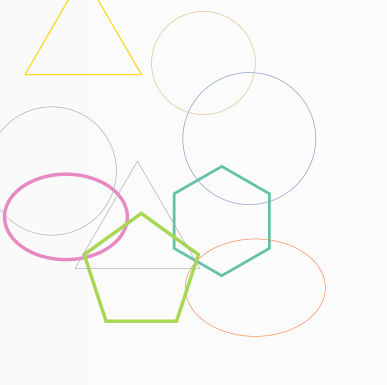[{"shape": "hexagon", "thickness": 2, "radius": 0.71, "center": [0.572, 0.426]}, {"shape": "oval", "thickness": 0.5, "radius": 0.9, "center": [0.659, 0.253]}, {"shape": "circle", "thickness": 0.5, "radius": 0.86, "center": [0.643, 0.64]}, {"shape": "oval", "thickness": 2.5, "radius": 0.79, "center": [0.17, 0.437]}, {"shape": "pentagon", "thickness": 2.5, "radius": 0.77, "center": [0.365, 0.291]}, {"shape": "triangle", "thickness": 1, "radius": 0.87, "center": [0.215, 0.893]}, {"shape": "circle", "thickness": 0.5, "radius": 0.67, "center": [0.525, 0.836]}, {"shape": "triangle", "thickness": 0.5, "radius": 0.93, "center": [0.355, 0.395]}, {"shape": "circle", "thickness": 0.5, "radius": 0.83, "center": [0.134, 0.556]}]